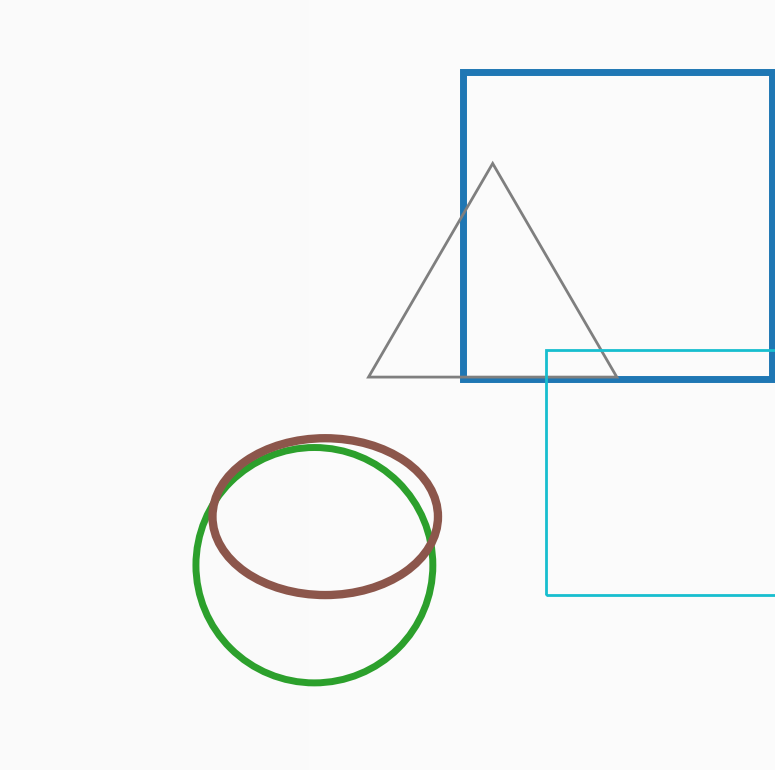[{"shape": "square", "thickness": 2.5, "radius": 1.0, "center": [0.796, 0.708]}, {"shape": "circle", "thickness": 2.5, "radius": 0.76, "center": [0.406, 0.266]}, {"shape": "oval", "thickness": 3, "radius": 0.73, "center": [0.42, 0.329]}, {"shape": "triangle", "thickness": 1, "radius": 0.92, "center": [0.636, 0.603]}, {"shape": "square", "thickness": 1, "radius": 0.8, "center": [0.863, 0.386]}]